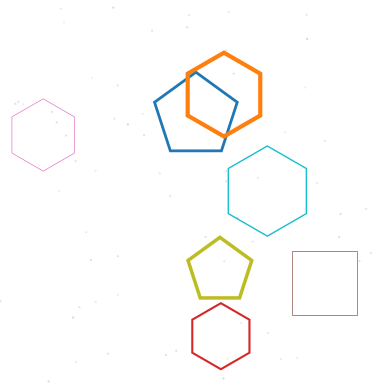[{"shape": "pentagon", "thickness": 2, "radius": 0.56, "center": [0.509, 0.7]}, {"shape": "hexagon", "thickness": 3, "radius": 0.54, "center": [0.582, 0.754]}, {"shape": "hexagon", "thickness": 1.5, "radius": 0.43, "center": [0.574, 0.127]}, {"shape": "square", "thickness": 0.5, "radius": 0.42, "center": [0.843, 0.266]}, {"shape": "hexagon", "thickness": 0.5, "radius": 0.47, "center": [0.112, 0.649]}, {"shape": "pentagon", "thickness": 2.5, "radius": 0.44, "center": [0.571, 0.297]}, {"shape": "hexagon", "thickness": 1, "radius": 0.59, "center": [0.694, 0.504]}]